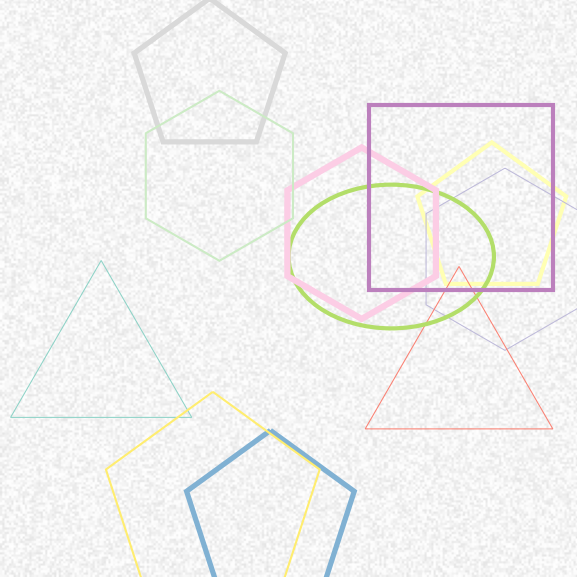[{"shape": "triangle", "thickness": 0.5, "radius": 0.91, "center": [0.175, 0.367]}, {"shape": "pentagon", "thickness": 2, "radius": 0.68, "center": [0.852, 0.617]}, {"shape": "hexagon", "thickness": 0.5, "radius": 0.79, "center": [0.874, 0.55]}, {"shape": "triangle", "thickness": 0.5, "radius": 0.94, "center": [0.795, 0.35]}, {"shape": "pentagon", "thickness": 2.5, "radius": 0.76, "center": [0.468, 0.101]}, {"shape": "oval", "thickness": 2, "radius": 0.89, "center": [0.678, 0.555]}, {"shape": "hexagon", "thickness": 3, "radius": 0.74, "center": [0.626, 0.595]}, {"shape": "pentagon", "thickness": 2.5, "radius": 0.69, "center": [0.363, 0.865]}, {"shape": "square", "thickness": 2, "radius": 0.8, "center": [0.798, 0.657]}, {"shape": "hexagon", "thickness": 1, "radius": 0.74, "center": [0.38, 0.695]}, {"shape": "pentagon", "thickness": 1, "radius": 0.97, "center": [0.369, 0.126]}]